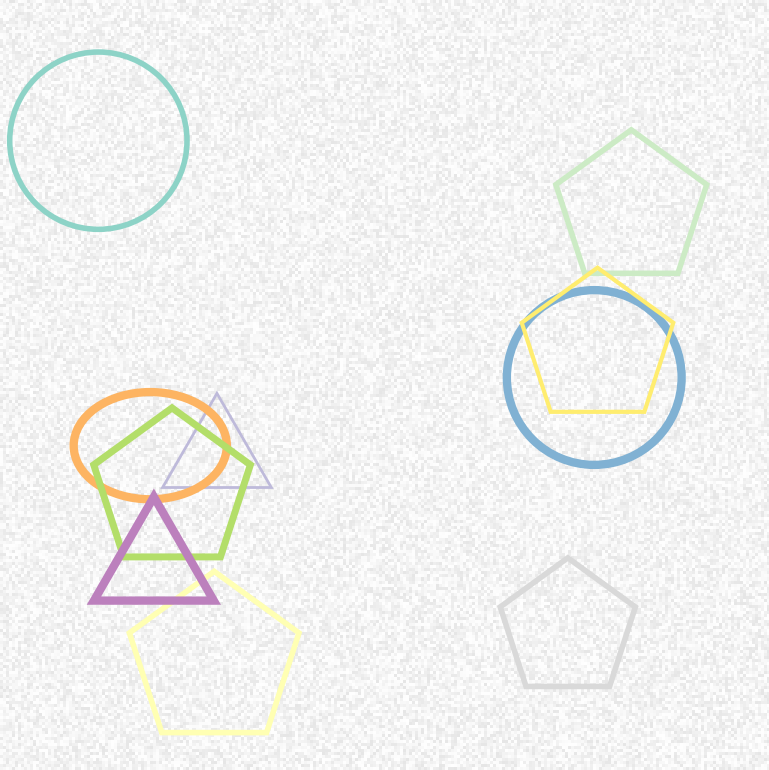[{"shape": "circle", "thickness": 2, "radius": 0.58, "center": [0.128, 0.817]}, {"shape": "pentagon", "thickness": 2, "radius": 0.58, "center": [0.278, 0.142]}, {"shape": "triangle", "thickness": 1, "radius": 0.41, "center": [0.282, 0.408]}, {"shape": "circle", "thickness": 3, "radius": 0.57, "center": [0.772, 0.51]}, {"shape": "oval", "thickness": 3, "radius": 0.5, "center": [0.195, 0.421]}, {"shape": "pentagon", "thickness": 2.5, "radius": 0.53, "center": [0.223, 0.363]}, {"shape": "pentagon", "thickness": 2, "radius": 0.46, "center": [0.737, 0.183]}, {"shape": "triangle", "thickness": 3, "radius": 0.45, "center": [0.2, 0.265]}, {"shape": "pentagon", "thickness": 2, "radius": 0.51, "center": [0.82, 0.728]}, {"shape": "pentagon", "thickness": 1.5, "radius": 0.52, "center": [0.776, 0.549]}]